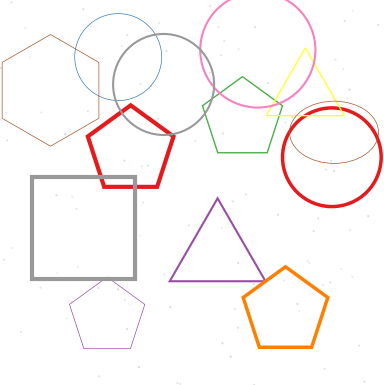[{"shape": "pentagon", "thickness": 3, "radius": 0.59, "center": [0.339, 0.609]}, {"shape": "circle", "thickness": 2.5, "radius": 0.64, "center": [0.862, 0.592]}, {"shape": "circle", "thickness": 0.5, "radius": 0.56, "center": [0.307, 0.852]}, {"shape": "pentagon", "thickness": 1, "radius": 0.55, "center": [0.63, 0.692]}, {"shape": "pentagon", "thickness": 0.5, "radius": 0.51, "center": [0.278, 0.177]}, {"shape": "triangle", "thickness": 1.5, "radius": 0.72, "center": [0.565, 0.341]}, {"shape": "pentagon", "thickness": 2.5, "radius": 0.58, "center": [0.742, 0.191]}, {"shape": "triangle", "thickness": 1, "radius": 0.59, "center": [0.793, 0.758]}, {"shape": "oval", "thickness": 0.5, "radius": 0.58, "center": [0.868, 0.656]}, {"shape": "hexagon", "thickness": 0.5, "radius": 0.73, "center": [0.131, 0.765]}, {"shape": "circle", "thickness": 1.5, "radius": 0.75, "center": [0.67, 0.87]}, {"shape": "square", "thickness": 3, "radius": 0.66, "center": [0.217, 0.408]}, {"shape": "circle", "thickness": 1.5, "radius": 0.66, "center": [0.425, 0.781]}]